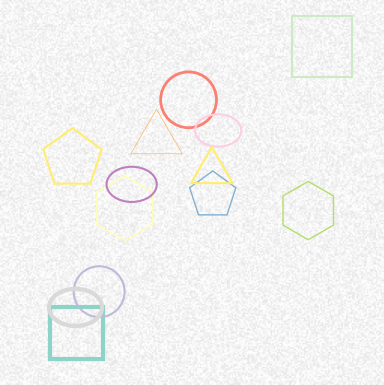[{"shape": "square", "thickness": 3, "radius": 0.34, "center": [0.199, 0.134]}, {"shape": "hexagon", "thickness": 1, "radius": 0.42, "center": [0.324, 0.459]}, {"shape": "circle", "thickness": 1.5, "radius": 0.33, "center": [0.257, 0.242]}, {"shape": "circle", "thickness": 2, "radius": 0.36, "center": [0.49, 0.741]}, {"shape": "pentagon", "thickness": 1, "radius": 0.32, "center": [0.553, 0.493]}, {"shape": "triangle", "thickness": 0.5, "radius": 0.39, "center": [0.407, 0.639]}, {"shape": "hexagon", "thickness": 1, "radius": 0.38, "center": [0.801, 0.453]}, {"shape": "oval", "thickness": 1.5, "radius": 0.3, "center": [0.567, 0.661]}, {"shape": "oval", "thickness": 3, "radius": 0.34, "center": [0.196, 0.202]}, {"shape": "oval", "thickness": 1.5, "radius": 0.33, "center": [0.342, 0.521]}, {"shape": "square", "thickness": 1.5, "radius": 0.4, "center": [0.836, 0.878]}, {"shape": "triangle", "thickness": 1.5, "radius": 0.31, "center": [0.55, 0.555]}, {"shape": "pentagon", "thickness": 1.5, "radius": 0.4, "center": [0.188, 0.587]}]